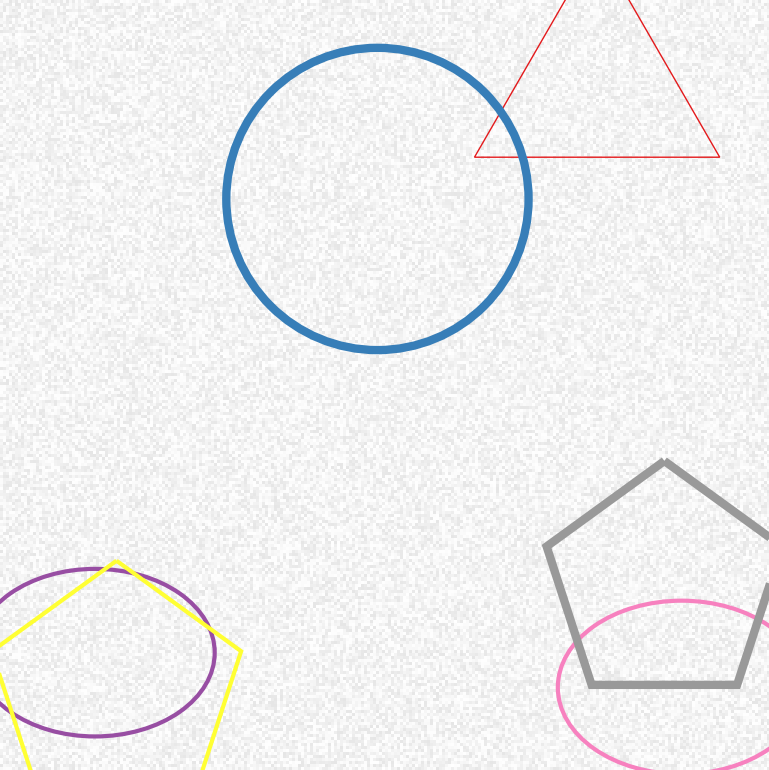[{"shape": "triangle", "thickness": 0.5, "radius": 0.92, "center": [0.775, 0.888]}, {"shape": "circle", "thickness": 3, "radius": 0.98, "center": [0.49, 0.742]}, {"shape": "oval", "thickness": 1.5, "radius": 0.78, "center": [0.123, 0.152]}, {"shape": "pentagon", "thickness": 1.5, "radius": 0.85, "center": [0.151, 0.102]}, {"shape": "oval", "thickness": 1.5, "radius": 0.8, "center": [0.885, 0.107]}, {"shape": "pentagon", "thickness": 3, "radius": 0.8, "center": [0.863, 0.241]}]